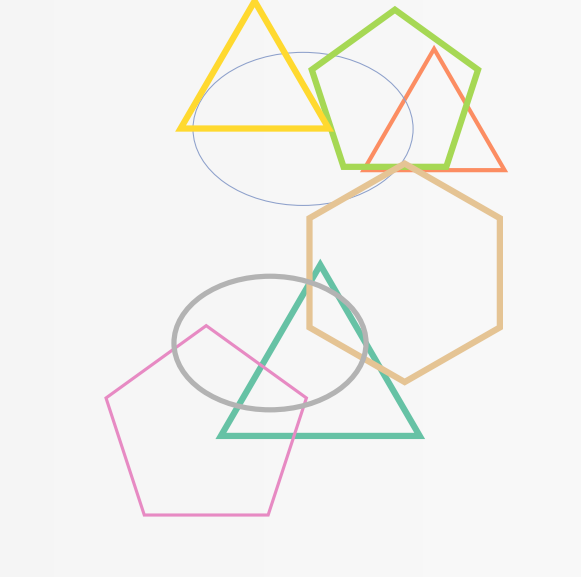[{"shape": "triangle", "thickness": 3, "radius": 0.99, "center": [0.551, 0.343]}, {"shape": "triangle", "thickness": 2, "radius": 0.7, "center": [0.747, 0.774]}, {"shape": "oval", "thickness": 0.5, "radius": 0.95, "center": [0.521, 0.776]}, {"shape": "pentagon", "thickness": 1.5, "radius": 0.91, "center": [0.355, 0.254]}, {"shape": "pentagon", "thickness": 3, "radius": 0.75, "center": [0.679, 0.832]}, {"shape": "triangle", "thickness": 3, "radius": 0.74, "center": [0.438, 0.85]}, {"shape": "hexagon", "thickness": 3, "radius": 0.95, "center": [0.696, 0.527]}, {"shape": "oval", "thickness": 2.5, "radius": 0.83, "center": [0.465, 0.405]}]